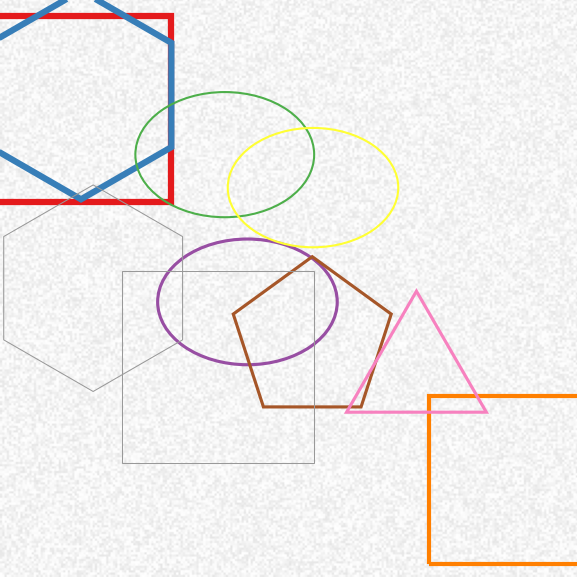[{"shape": "square", "thickness": 3, "radius": 0.81, "center": [0.135, 0.811]}, {"shape": "hexagon", "thickness": 3, "radius": 0.9, "center": [0.14, 0.835]}, {"shape": "oval", "thickness": 1, "radius": 0.77, "center": [0.389, 0.731]}, {"shape": "oval", "thickness": 1.5, "radius": 0.78, "center": [0.428, 0.476]}, {"shape": "square", "thickness": 2, "radius": 0.73, "center": [0.888, 0.168]}, {"shape": "oval", "thickness": 1, "radius": 0.74, "center": [0.542, 0.674]}, {"shape": "pentagon", "thickness": 1.5, "radius": 0.72, "center": [0.541, 0.411]}, {"shape": "triangle", "thickness": 1.5, "radius": 0.7, "center": [0.721, 0.355]}, {"shape": "hexagon", "thickness": 0.5, "radius": 0.89, "center": [0.161, 0.5]}, {"shape": "square", "thickness": 0.5, "radius": 0.83, "center": [0.377, 0.364]}]